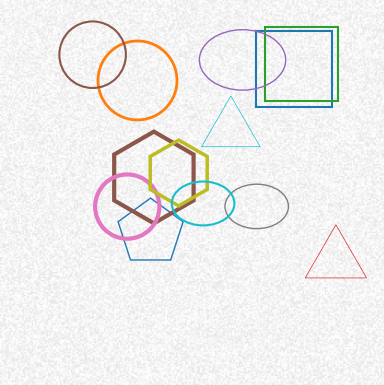[{"shape": "pentagon", "thickness": 1, "radius": 0.44, "center": [0.391, 0.397]}, {"shape": "square", "thickness": 1.5, "radius": 0.49, "center": [0.763, 0.821]}, {"shape": "circle", "thickness": 2, "radius": 0.51, "center": [0.357, 0.791]}, {"shape": "square", "thickness": 1.5, "radius": 0.48, "center": [0.783, 0.834]}, {"shape": "triangle", "thickness": 0.5, "radius": 0.46, "center": [0.872, 0.324]}, {"shape": "oval", "thickness": 1, "radius": 0.56, "center": [0.63, 0.844]}, {"shape": "circle", "thickness": 1.5, "radius": 0.43, "center": [0.241, 0.858]}, {"shape": "hexagon", "thickness": 3, "radius": 0.6, "center": [0.4, 0.539]}, {"shape": "circle", "thickness": 3, "radius": 0.42, "center": [0.331, 0.463]}, {"shape": "oval", "thickness": 1, "radius": 0.41, "center": [0.667, 0.464]}, {"shape": "hexagon", "thickness": 2.5, "radius": 0.43, "center": [0.464, 0.551]}, {"shape": "triangle", "thickness": 0.5, "radius": 0.44, "center": [0.6, 0.663]}, {"shape": "oval", "thickness": 1.5, "radius": 0.41, "center": [0.527, 0.472]}]